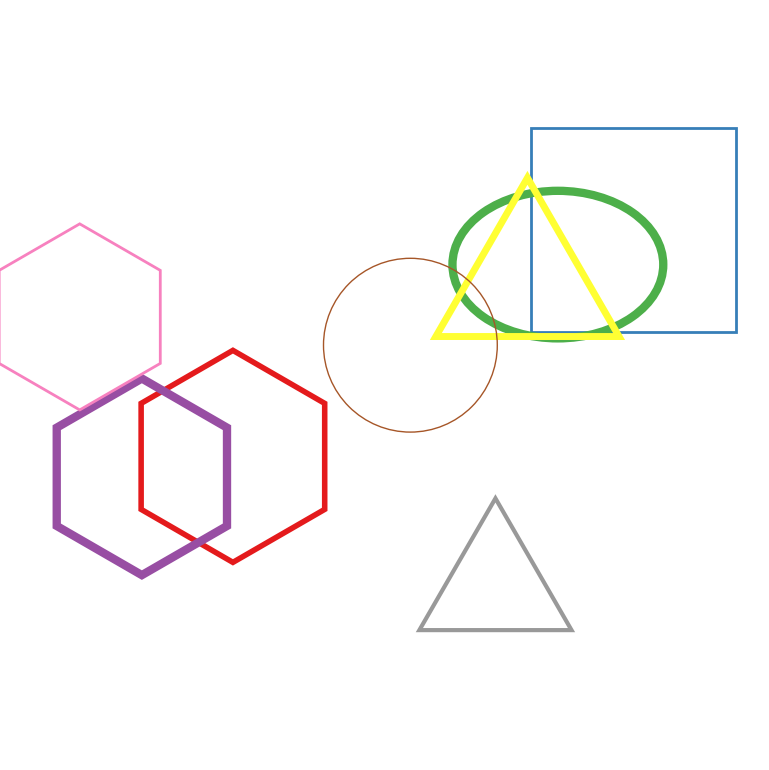[{"shape": "hexagon", "thickness": 2, "radius": 0.69, "center": [0.302, 0.407]}, {"shape": "square", "thickness": 1, "radius": 0.66, "center": [0.823, 0.701]}, {"shape": "oval", "thickness": 3, "radius": 0.68, "center": [0.724, 0.656]}, {"shape": "hexagon", "thickness": 3, "radius": 0.64, "center": [0.184, 0.381]}, {"shape": "triangle", "thickness": 2.5, "radius": 0.69, "center": [0.685, 0.632]}, {"shape": "circle", "thickness": 0.5, "radius": 0.56, "center": [0.533, 0.552]}, {"shape": "hexagon", "thickness": 1, "radius": 0.6, "center": [0.104, 0.588]}, {"shape": "triangle", "thickness": 1.5, "radius": 0.57, "center": [0.643, 0.239]}]